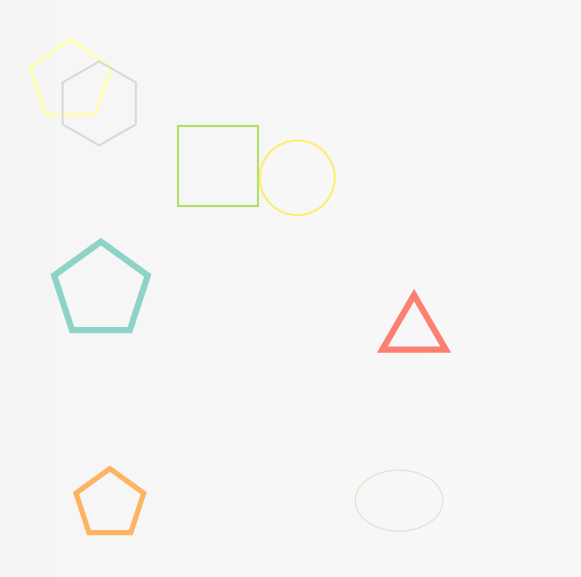[{"shape": "pentagon", "thickness": 3, "radius": 0.42, "center": [0.174, 0.496]}, {"shape": "pentagon", "thickness": 1.5, "radius": 0.36, "center": [0.121, 0.859]}, {"shape": "triangle", "thickness": 3, "radius": 0.32, "center": [0.712, 0.425]}, {"shape": "pentagon", "thickness": 2.5, "radius": 0.31, "center": [0.189, 0.126]}, {"shape": "square", "thickness": 1, "radius": 0.35, "center": [0.376, 0.711]}, {"shape": "hexagon", "thickness": 1, "radius": 0.36, "center": [0.171, 0.82]}, {"shape": "oval", "thickness": 0.5, "radius": 0.38, "center": [0.687, 0.132]}, {"shape": "circle", "thickness": 1, "radius": 0.32, "center": [0.511, 0.691]}]